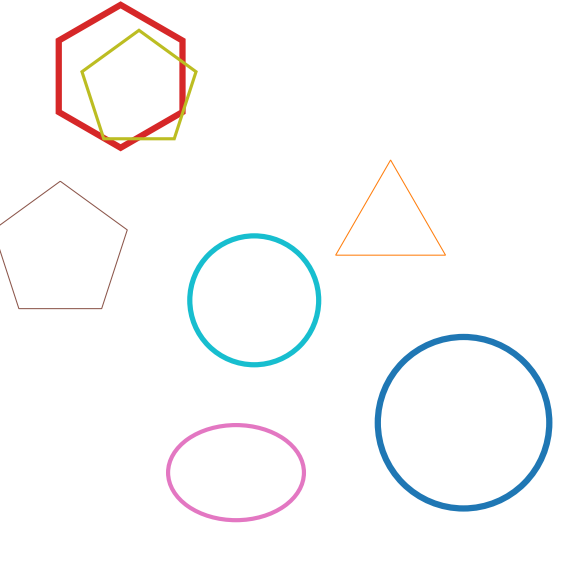[{"shape": "circle", "thickness": 3, "radius": 0.74, "center": [0.803, 0.267]}, {"shape": "triangle", "thickness": 0.5, "radius": 0.55, "center": [0.676, 0.612]}, {"shape": "hexagon", "thickness": 3, "radius": 0.62, "center": [0.209, 0.867]}, {"shape": "pentagon", "thickness": 0.5, "radius": 0.61, "center": [0.104, 0.563]}, {"shape": "oval", "thickness": 2, "radius": 0.59, "center": [0.409, 0.181]}, {"shape": "pentagon", "thickness": 1.5, "radius": 0.52, "center": [0.241, 0.843]}, {"shape": "circle", "thickness": 2.5, "radius": 0.56, "center": [0.44, 0.479]}]